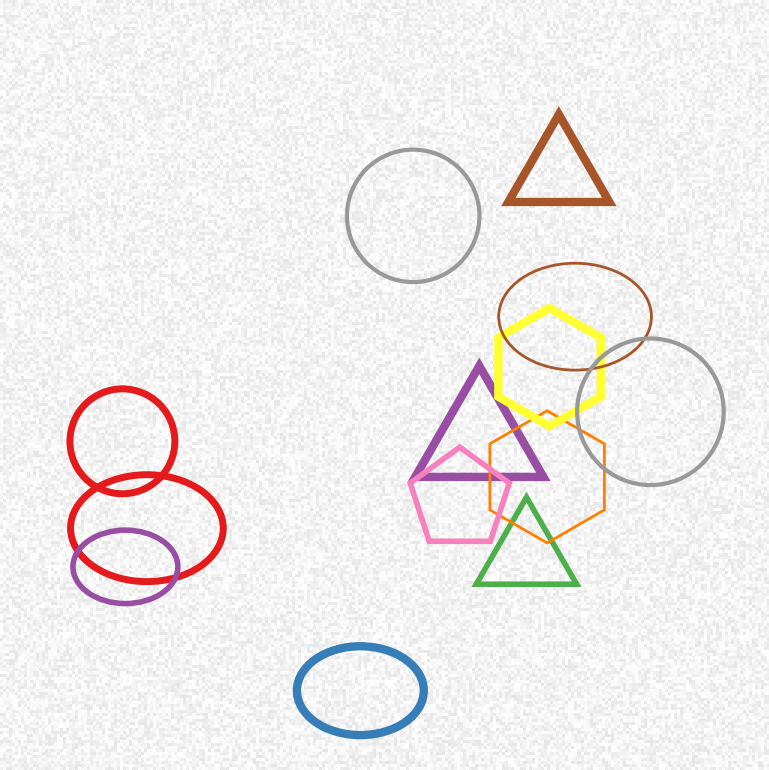[{"shape": "circle", "thickness": 2.5, "radius": 0.34, "center": [0.159, 0.427]}, {"shape": "oval", "thickness": 2.5, "radius": 0.5, "center": [0.191, 0.314]}, {"shape": "oval", "thickness": 3, "radius": 0.41, "center": [0.468, 0.103]}, {"shape": "triangle", "thickness": 2, "radius": 0.38, "center": [0.684, 0.279]}, {"shape": "triangle", "thickness": 3, "radius": 0.48, "center": [0.622, 0.429]}, {"shape": "oval", "thickness": 2, "radius": 0.34, "center": [0.163, 0.264]}, {"shape": "hexagon", "thickness": 1, "radius": 0.43, "center": [0.711, 0.381]}, {"shape": "hexagon", "thickness": 3, "radius": 0.38, "center": [0.714, 0.523]}, {"shape": "triangle", "thickness": 3, "radius": 0.38, "center": [0.726, 0.776]}, {"shape": "oval", "thickness": 1, "radius": 0.5, "center": [0.747, 0.589]}, {"shape": "pentagon", "thickness": 2, "radius": 0.34, "center": [0.597, 0.352]}, {"shape": "circle", "thickness": 1.5, "radius": 0.48, "center": [0.845, 0.465]}, {"shape": "circle", "thickness": 1.5, "radius": 0.43, "center": [0.537, 0.72]}]